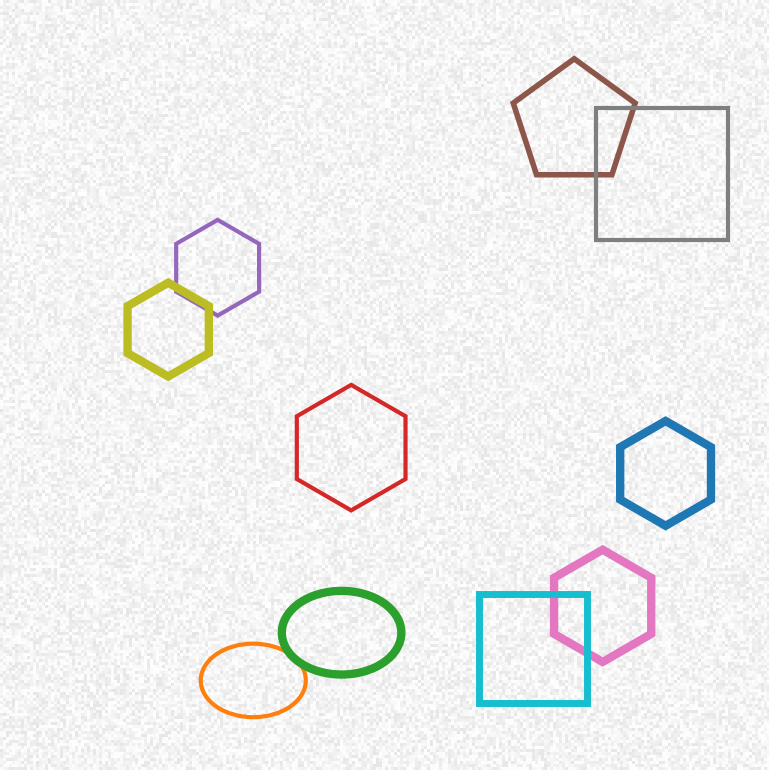[{"shape": "hexagon", "thickness": 3, "radius": 0.34, "center": [0.864, 0.385]}, {"shape": "oval", "thickness": 1.5, "radius": 0.34, "center": [0.329, 0.116]}, {"shape": "oval", "thickness": 3, "radius": 0.39, "center": [0.444, 0.178]}, {"shape": "hexagon", "thickness": 1.5, "radius": 0.41, "center": [0.456, 0.419]}, {"shape": "hexagon", "thickness": 1.5, "radius": 0.31, "center": [0.283, 0.652]}, {"shape": "pentagon", "thickness": 2, "radius": 0.42, "center": [0.746, 0.84]}, {"shape": "hexagon", "thickness": 3, "radius": 0.36, "center": [0.783, 0.213]}, {"shape": "square", "thickness": 1.5, "radius": 0.43, "center": [0.86, 0.774]}, {"shape": "hexagon", "thickness": 3, "radius": 0.3, "center": [0.218, 0.572]}, {"shape": "square", "thickness": 2.5, "radius": 0.35, "center": [0.692, 0.158]}]